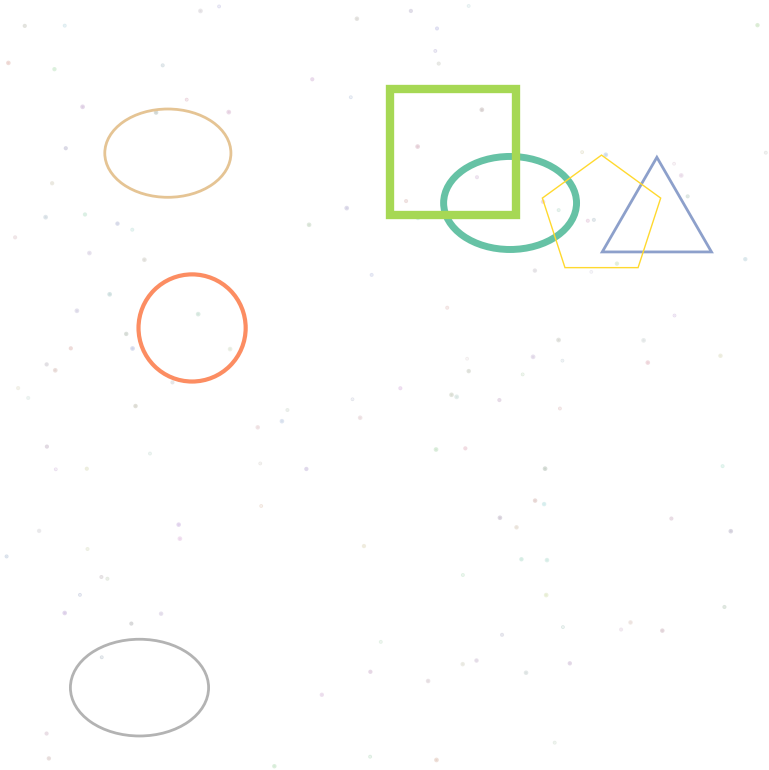[{"shape": "oval", "thickness": 2.5, "radius": 0.43, "center": [0.662, 0.736]}, {"shape": "circle", "thickness": 1.5, "radius": 0.35, "center": [0.249, 0.574]}, {"shape": "triangle", "thickness": 1, "radius": 0.41, "center": [0.853, 0.714]}, {"shape": "square", "thickness": 3, "radius": 0.41, "center": [0.588, 0.802]}, {"shape": "pentagon", "thickness": 0.5, "radius": 0.4, "center": [0.781, 0.718]}, {"shape": "oval", "thickness": 1, "radius": 0.41, "center": [0.218, 0.801]}, {"shape": "oval", "thickness": 1, "radius": 0.45, "center": [0.181, 0.107]}]